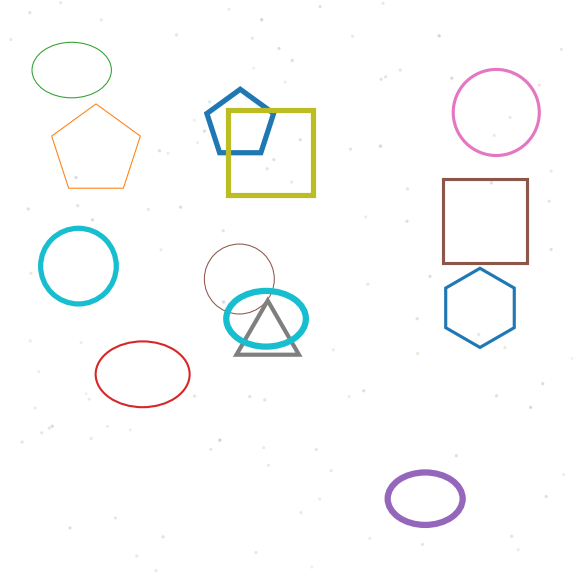[{"shape": "hexagon", "thickness": 1.5, "radius": 0.34, "center": [0.831, 0.466]}, {"shape": "pentagon", "thickness": 2.5, "radius": 0.3, "center": [0.416, 0.784]}, {"shape": "pentagon", "thickness": 0.5, "radius": 0.4, "center": [0.166, 0.739]}, {"shape": "oval", "thickness": 0.5, "radius": 0.34, "center": [0.124, 0.878]}, {"shape": "oval", "thickness": 1, "radius": 0.41, "center": [0.247, 0.351]}, {"shape": "oval", "thickness": 3, "radius": 0.32, "center": [0.736, 0.136]}, {"shape": "circle", "thickness": 0.5, "radius": 0.3, "center": [0.414, 0.516]}, {"shape": "square", "thickness": 1.5, "radius": 0.36, "center": [0.84, 0.616]}, {"shape": "circle", "thickness": 1.5, "radius": 0.37, "center": [0.859, 0.804]}, {"shape": "triangle", "thickness": 2, "radius": 0.31, "center": [0.464, 0.416]}, {"shape": "square", "thickness": 2.5, "radius": 0.37, "center": [0.469, 0.734]}, {"shape": "oval", "thickness": 3, "radius": 0.34, "center": [0.461, 0.447]}, {"shape": "circle", "thickness": 2.5, "radius": 0.33, "center": [0.136, 0.538]}]